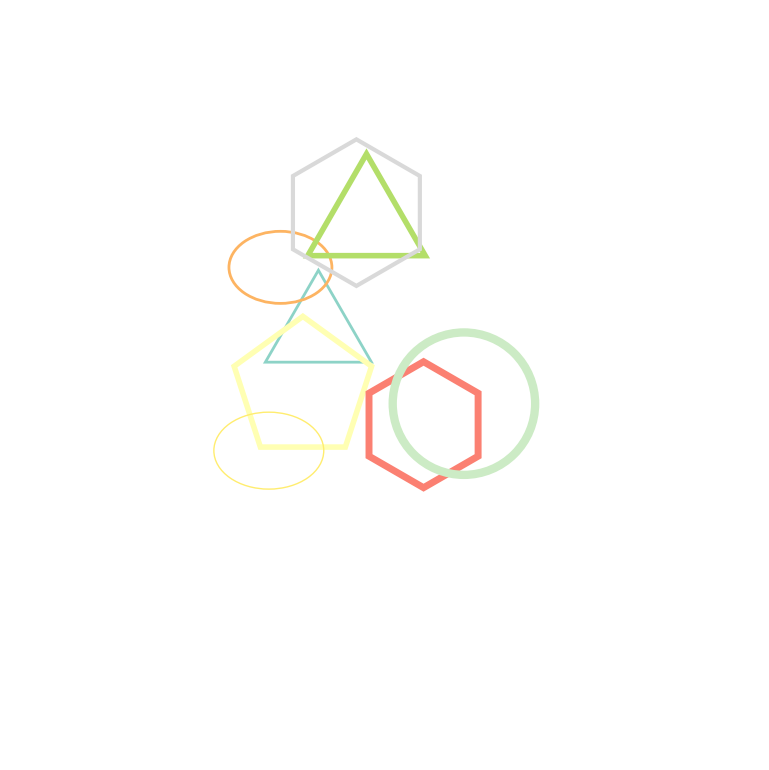[{"shape": "triangle", "thickness": 1, "radius": 0.4, "center": [0.414, 0.569]}, {"shape": "pentagon", "thickness": 2, "radius": 0.47, "center": [0.393, 0.495]}, {"shape": "hexagon", "thickness": 2.5, "radius": 0.41, "center": [0.55, 0.448]}, {"shape": "oval", "thickness": 1, "radius": 0.33, "center": [0.364, 0.653]}, {"shape": "triangle", "thickness": 2, "radius": 0.44, "center": [0.476, 0.712]}, {"shape": "hexagon", "thickness": 1.5, "radius": 0.48, "center": [0.463, 0.724]}, {"shape": "circle", "thickness": 3, "radius": 0.46, "center": [0.603, 0.476]}, {"shape": "oval", "thickness": 0.5, "radius": 0.36, "center": [0.349, 0.415]}]